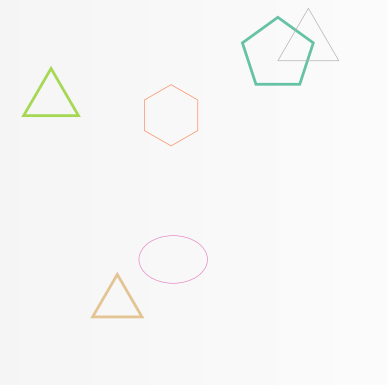[{"shape": "pentagon", "thickness": 2, "radius": 0.48, "center": [0.717, 0.859]}, {"shape": "hexagon", "thickness": 0.5, "radius": 0.4, "center": [0.442, 0.701]}, {"shape": "oval", "thickness": 0.5, "radius": 0.44, "center": [0.447, 0.326]}, {"shape": "triangle", "thickness": 2, "radius": 0.41, "center": [0.132, 0.74]}, {"shape": "triangle", "thickness": 2, "radius": 0.37, "center": [0.303, 0.214]}, {"shape": "triangle", "thickness": 0.5, "radius": 0.45, "center": [0.796, 0.888]}]